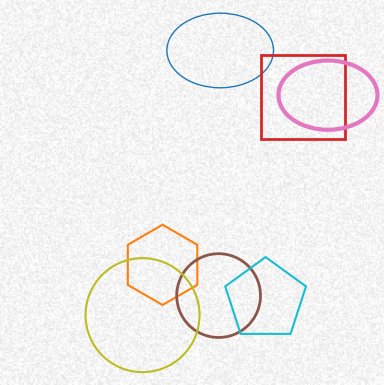[{"shape": "oval", "thickness": 1, "radius": 0.69, "center": [0.572, 0.869]}, {"shape": "hexagon", "thickness": 1.5, "radius": 0.52, "center": [0.422, 0.312]}, {"shape": "square", "thickness": 2, "radius": 0.54, "center": [0.787, 0.748]}, {"shape": "circle", "thickness": 2, "radius": 0.54, "center": [0.568, 0.232]}, {"shape": "oval", "thickness": 3, "radius": 0.64, "center": [0.852, 0.753]}, {"shape": "circle", "thickness": 1.5, "radius": 0.74, "center": [0.37, 0.181]}, {"shape": "pentagon", "thickness": 1.5, "radius": 0.55, "center": [0.69, 0.222]}]